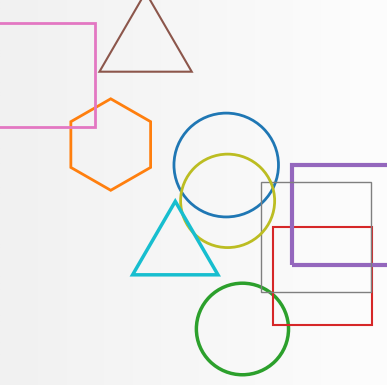[{"shape": "circle", "thickness": 2, "radius": 0.67, "center": [0.584, 0.571]}, {"shape": "hexagon", "thickness": 2, "radius": 0.59, "center": [0.286, 0.625]}, {"shape": "circle", "thickness": 2.5, "radius": 0.59, "center": [0.626, 0.146]}, {"shape": "square", "thickness": 1.5, "radius": 0.64, "center": [0.832, 0.284]}, {"shape": "square", "thickness": 3, "radius": 0.65, "center": [0.884, 0.441]}, {"shape": "triangle", "thickness": 1.5, "radius": 0.69, "center": [0.376, 0.883]}, {"shape": "square", "thickness": 2, "radius": 0.68, "center": [0.111, 0.805]}, {"shape": "square", "thickness": 1, "radius": 0.72, "center": [0.815, 0.385]}, {"shape": "circle", "thickness": 2, "radius": 0.61, "center": [0.587, 0.478]}, {"shape": "triangle", "thickness": 2.5, "radius": 0.64, "center": [0.452, 0.35]}]